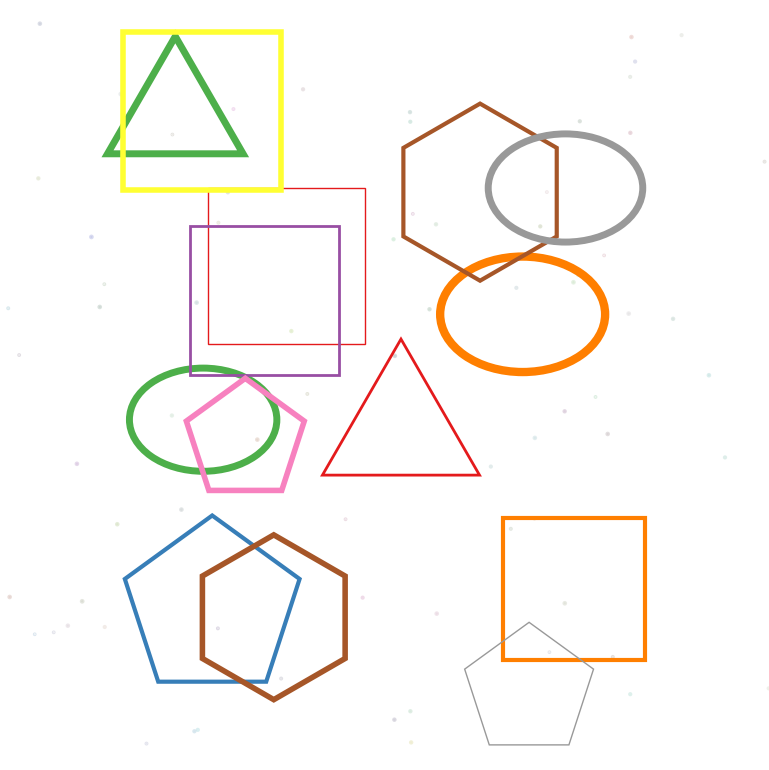[{"shape": "square", "thickness": 0.5, "radius": 0.51, "center": [0.372, 0.655]}, {"shape": "triangle", "thickness": 1, "radius": 0.59, "center": [0.521, 0.442]}, {"shape": "pentagon", "thickness": 1.5, "radius": 0.6, "center": [0.276, 0.211]}, {"shape": "oval", "thickness": 2.5, "radius": 0.48, "center": [0.264, 0.455]}, {"shape": "triangle", "thickness": 2.5, "radius": 0.51, "center": [0.228, 0.851]}, {"shape": "square", "thickness": 1, "radius": 0.48, "center": [0.344, 0.61]}, {"shape": "square", "thickness": 1.5, "radius": 0.46, "center": [0.745, 0.235]}, {"shape": "oval", "thickness": 3, "radius": 0.54, "center": [0.679, 0.592]}, {"shape": "square", "thickness": 2, "radius": 0.51, "center": [0.263, 0.856]}, {"shape": "hexagon", "thickness": 2, "radius": 0.54, "center": [0.356, 0.198]}, {"shape": "hexagon", "thickness": 1.5, "radius": 0.57, "center": [0.623, 0.75]}, {"shape": "pentagon", "thickness": 2, "radius": 0.4, "center": [0.319, 0.428]}, {"shape": "pentagon", "thickness": 0.5, "radius": 0.44, "center": [0.687, 0.104]}, {"shape": "oval", "thickness": 2.5, "radius": 0.5, "center": [0.734, 0.756]}]